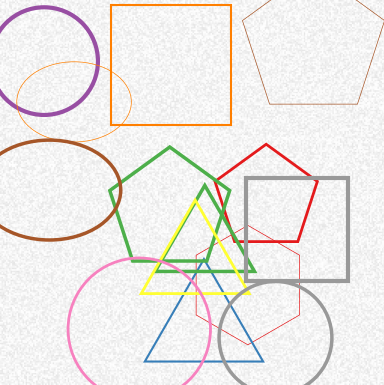[{"shape": "hexagon", "thickness": 0.5, "radius": 0.78, "center": [0.644, 0.26]}, {"shape": "pentagon", "thickness": 2, "radius": 0.7, "center": [0.691, 0.486]}, {"shape": "triangle", "thickness": 1.5, "radius": 0.89, "center": [0.53, 0.15]}, {"shape": "pentagon", "thickness": 2.5, "radius": 0.82, "center": [0.441, 0.454]}, {"shape": "triangle", "thickness": 2.5, "radius": 0.74, "center": [0.532, 0.369]}, {"shape": "circle", "thickness": 3, "radius": 0.7, "center": [0.115, 0.841]}, {"shape": "square", "thickness": 1.5, "radius": 0.78, "center": [0.445, 0.831]}, {"shape": "oval", "thickness": 0.5, "radius": 0.74, "center": [0.192, 0.735]}, {"shape": "triangle", "thickness": 2, "radius": 0.81, "center": [0.507, 0.318]}, {"shape": "oval", "thickness": 2.5, "radius": 0.93, "center": [0.128, 0.506]}, {"shape": "pentagon", "thickness": 0.5, "radius": 0.97, "center": [0.814, 0.887]}, {"shape": "circle", "thickness": 2, "radius": 0.92, "center": [0.362, 0.145]}, {"shape": "square", "thickness": 3, "radius": 0.67, "center": [0.771, 0.404]}, {"shape": "circle", "thickness": 2.5, "radius": 0.73, "center": [0.716, 0.122]}]